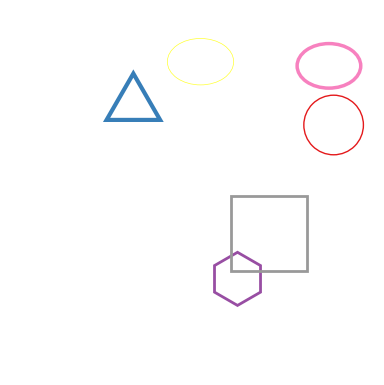[{"shape": "circle", "thickness": 1, "radius": 0.39, "center": [0.867, 0.675]}, {"shape": "triangle", "thickness": 3, "radius": 0.4, "center": [0.346, 0.729]}, {"shape": "hexagon", "thickness": 2, "radius": 0.35, "center": [0.617, 0.276]}, {"shape": "oval", "thickness": 0.5, "radius": 0.43, "center": [0.521, 0.84]}, {"shape": "oval", "thickness": 2.5, "radius": 0.41, "center": [0.854, 0.829]}, {"shape": "square", "thickness": 2, "radius": 0.49, "center": [0.699, 0.393]}]